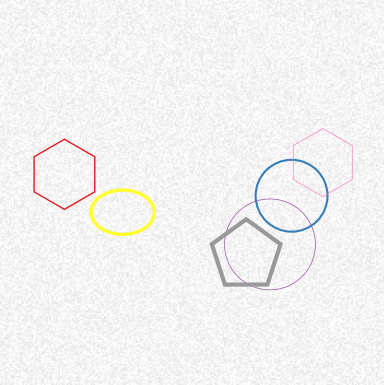[{"shape": "hexagon", "thickness": 1, "radius": 0.45, "center": [0.167, 0.547]}, {"shape": "circle", "thickness": 1.5, "radius": 0.47, "center": [0.757, 0.492]}, {"shape": "circle", "thickness": 0.5, "radius": 0.59, "center": [0.701, 0.365]}, {"shape": "oval", "thickness": 2.5, "radius": 0.41, "center": [0.319, 0.449]}, {"shape": "hexagon", "thickness": 0.5, "radius": 0.44, "center": [0.838, 0.578]}, {"shape": "pentagon", "thickness": 3, "radius": 0.47, "center": [0.639, 0.337]}]